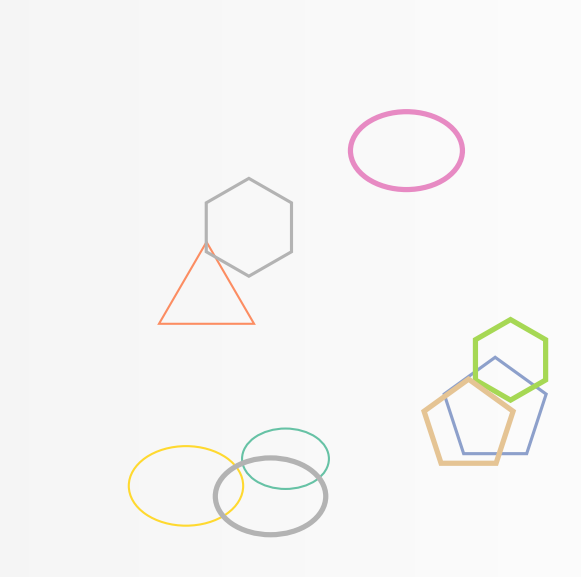[{"shape": "oval", "thickness": 1, "radius": 0.37, "center": [0.491, 0.205]}, {"shape": "triangle", "thickness": 1, "radius": 0.47, "center": [0.355, 0.486]}, {"shape": "pentagon", "thickness": 1.5, "radius": 0.46, "center": [0.852, 0.288]}, {"shape": "oval", "thickness": 2.5, "radius": 0.48, "center": [0.699, 0.738]}, {"shape": "hexagon", "thickness": 2.5, "radius": 0.35, "center": [0.878, 0.376]}, {"shape": "oval", "thickness": 1, "radius": 0.49, "center": [0.32, 0.158]}, {"shape": "pentagon", "thickness": 2.5, "radius": 0.4, "center": [0.806, 0.262]}, {"shape": "oval", "thickness": 2.5, "radius": 0.48, "center": [0.465, 0.14]}, {"shape": "hexagon", "thickness": 1.5, "radius": 0.42, "center": [0.428, 0.606]}]